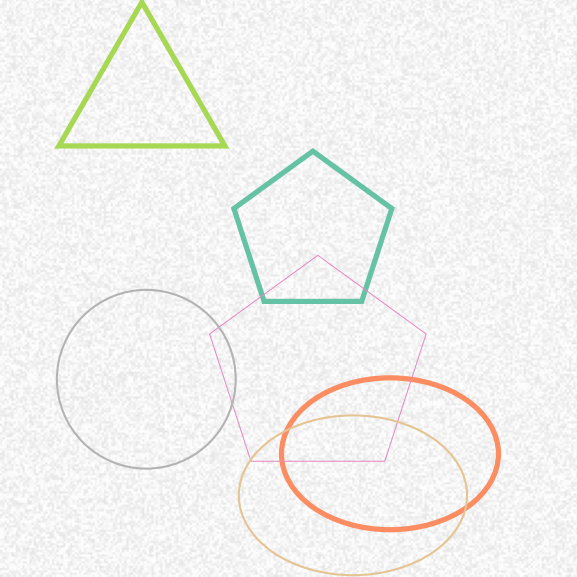[{"shape": "pentagon", "thickness": 2.5, "radius": 0.72, "center": [0.542, 0.594]}, {"shape": "oval", "thickness": 2.5, "radius": 0.94, "center": [0.675, 0.213]}, {"shape": "pentagon", "thickness": 0.5, "radius": 0.99, "center": [0.55, 0.36]}, {"shape": "triangle", "thickness": 2.5, "radius": 0.83, "center": [0.246, 0.829]}, {"shape": "oval", "thickness": 1, "radius": 0.99, "center": [0.611, 0.141]}, {"shape": "circle", "thickness": 1, "radius": 0.77, "center": [0.253, 0.342]}]